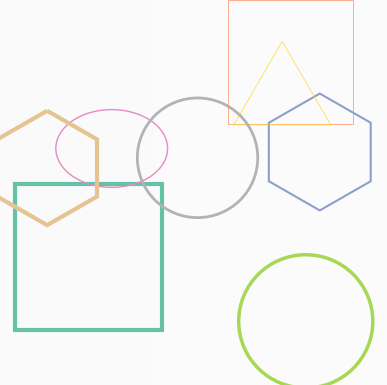[{"shape": "square", "thickness": 3, "radius": 0.95, "center": [0.229, 0.333]}, {"shape": "square", "thickness": 0.5, "radius": 0.81, "center": [0.749, 0.84]}, {"shape": "hexagon", "thickness": 1.5, "radius": 0.76, "center": [0.825, 0.605]}, {"shape": "oval", "thickness": 1, "radius": 0.72, "center": [0.288, 0.614]}, {"shape": "circle", "thickness": 2.5, "radius": 0.87, "center": [0.789, 0.165]}, {"shape": "triangle", "thickness": 0.5, "radius": 0.72, "center": [0.728, 0.748]}, {"shape": "hexagon", "thickness": 3, "radius": 0.74, "center": [0.122, 0.564]}, {"shape": "circle", "thickness": 2, "radius": 0.78, "center": [0.51, 0.59]}]